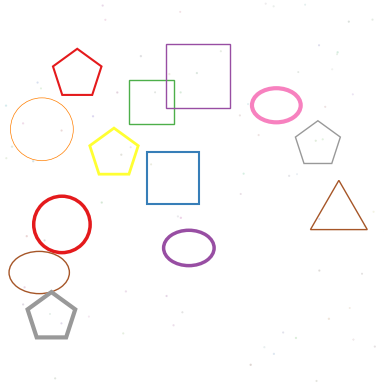[{"shape": "circle", "thickness": 2.5, "radius": 0.37, "center": [0.161, 0.417]}, {"shape": "pentagon", "thickness": 1.5, "radius": 0.33, "center": [0.201, 0.807]}, {"shape": "square", "thickness": 1.5, "radius": 0.34, "center": [0.45, 0.537]}, {"shape": "square", "thickness": 1, "radius": 0.29, "center": [0.393, 0.735]}, {"shape": "oval", "thickness": 2.5, "radius": 0.33, "center": [0.491, 0.356]}, {"shape": "square", "thickness": 1, "radius": 0.42, "center": [0.515, 0.803]}, {"shape": "circle", "thickness": 0.5, "radius": 0.41, "center": [0.109, 0.664]}, {"shape": "pentagon", "thickness": 2, "radius": 0.33, "center": [0.296, 0.601]}, {"shape": "oval", "thickness": 1, "radius": 0.39, "center": [0.102, 0.292]}, {"shape": "triangle", "thickness": 1, "radius": 0.43, "center": [0.88, 0.446]}, {"shape": "oval", "thickness": 3, "radius": 0.32, "center": [0.718, 0.727]}, {"shape": "pentagon", "thickness": 1, "radius": 0.31, "center": [0.826, 0.625]}, {"shape": "pentagon", "thickness": 3, "radius": 0.33, "center": [0.134, 0.176]}]